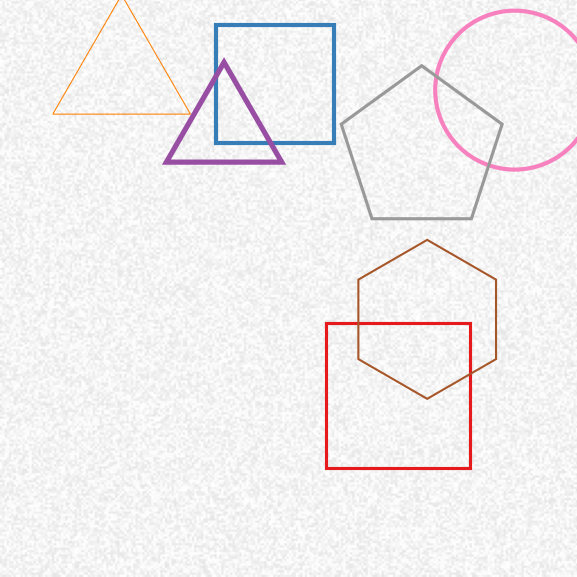[{"shape": "square", "thickness": 1.5, "radius": 0.63, "center": [0.689, 0.314]}, {"shape": "square", "thickness": 2, "radius": 0.51, "center": [0.476, 0.853]}, {"shape": "triangle", "thickness": 2.5, "radius": 0.58, "center": [0.388, 0.776]}, {"shape": "triangle", "thickness": 0.5, "radius": 0.69, "center": [0.211, 0.87]}, {"shape": "hexagon", "thickness": 1, "radius": 0.69, "center": [0.74, 0.446]}, {"shape": "circle", "thickness": 2, "radius": 0.69, "center": [0.891, 0.843]}, {"shape": "pentagon", "thickness": 1.5, "radius": 0.73, "center": [0.73, 0.739]}]